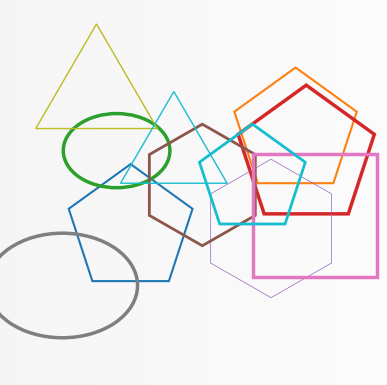[{"shape": "pentagon", "thickness": 1.5, "radius": 0.84, "center": [0.337, 0.406]}, {"shape": "pentagon", "thickness": 1.5, "radius": 0.83, "center": [0.763, 0.659]}, {"shape": "oval", "thickness": 2.5, "radius": 0.69, "center": [0.301, 0.609]}, {"shape": "pentagon", "thickness": 2.5, "radius": 0.92, "center": [0.79, 0.594]}, {"shape": "hexagon", "thickness": 0.5, "radius": 0.9, "center": [0.699, 0.407]}, {"shape": "hexagon", "thickness": 2, "radius": 0.79, "center": [0.522, 0.52]}, {"shape": "square", "thickness": 2.5, "radius": 0.8, "center": [0.813, 0.44]}, {"shape": "oval", "thickness": 2.5, "radius": 0.97, "center": [0.161, 0.259]}, {"shape": "triangle", "thickness": 1, "radius": 0.91, "center": [0.249, 0.757]}, {"shape": "triangle", "thickness": 1, "radius": 0.79, "center": [0.449, 0.603]}, {"shape": "pentagon", "thickness": 2, "radius": 0.72, "center": [0.651, 0.534]}]